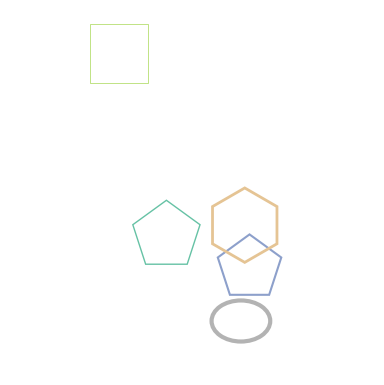[{"shape": "pentagon", "thickness": 1, "radius": 0.46, "center": [0.432, 0.388]}, {"shape": "pentagon", "thickness": 1.5, "radius": 0.43, "center": [0.648, 0.304]}, {"shape": "square", "thickness": 0.5, "radius": 0.38, "center": [0.309, 0.862]}, {"shape": "hexagon", "thickness": 2, "radius": 0.48, "center": [0.636, 0.415]}, {"shape": "oval", "thickness": 3, "radius": 0.38, "center": [0.626, 0.166]}]